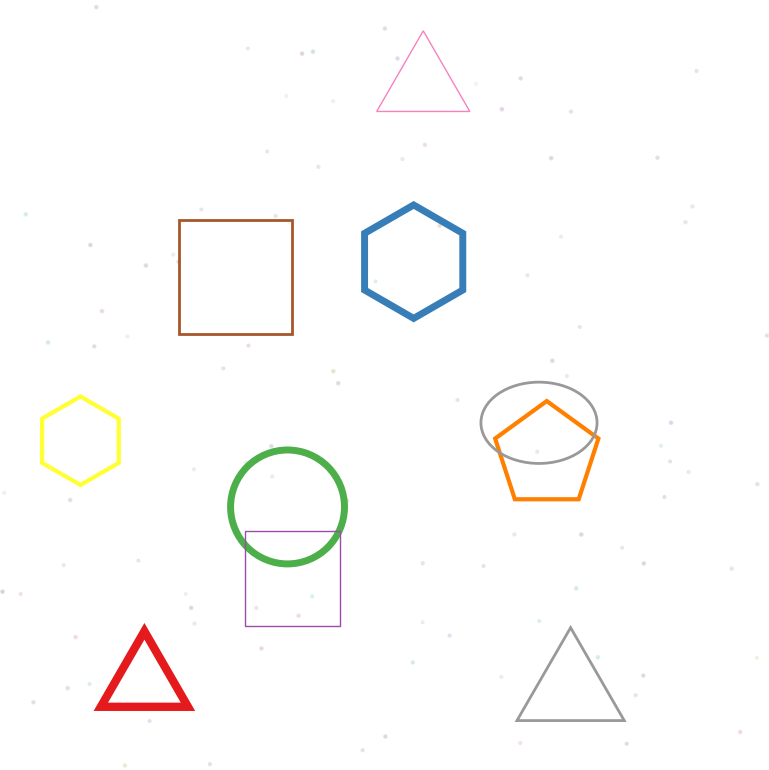[{"shape": "triangle", "thickness": 3, "radius": 0.33, "center": [0.188, 0.115]}, {"shape": "hexagon", "thickness": 2.5, "radius": 0.37, "center": [0.537, 0.66]}, {"shape": "circle", "thickness": 2.5, "radius": 0.37, "center": [0.373, 0.342]}, {"shape": "square", "thickness": 0.5, "radius": 0.31, "center": [0.38, 0.249]}, {"shape": "pentagon", "thickness": 1.5, "radius": 0.35, "center": [0.71, 0.409]}, {"shape": "hexagon", "thickness": 1.5, "radius": 0.29, "center": [0.104, 0.428]}, {"shape": "square", "thickness": 1, "radius": 0.37, "center": [0.306, 0.64]}, {"shape": "triangle", "thickness": 0.5, "radius": 0.35, "center": [0.55, 0.89]}, {"shape": "oval", "thickness": 1, "radius": 0.38, "center": [0.7, 0.451]}, {"shape": "triangle", "thickness": 1, "radius": 0.4, "center": [0.741, 0.104]}]